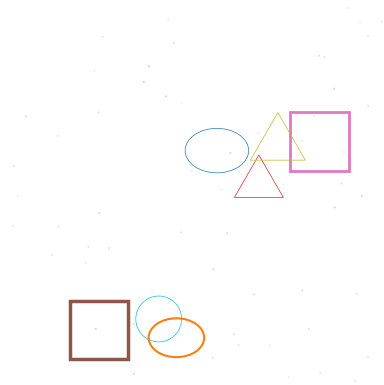[{"shape": "oval", "thickness": 0.5, "radius": 0.41, "center": [0.563, 0.609]}, {"shape": "oval", "thickness": 1.5, "radius": 0.36, "center": [0.458, 0.123]}, {"shape": "triangle", "thickness": 0.5, "radius": 0.37, "center": [0.672, 0.524]}, {"shape": "square", "thickness": 2.5, "radius": 0.38, "center": [0.257, 0.144]}, {"shape": "square", "thickness": 2, "radius": 0.38, "center": [0.83, 0.632]}, {"shape": "triangle", "thickness": 0.5, "radius": 0.41, "center": [0.722, 0.625]}, {"shape": "circle", "thickness": 0.5, "radius": 0.3, "center": [0.412, 0.172]}]